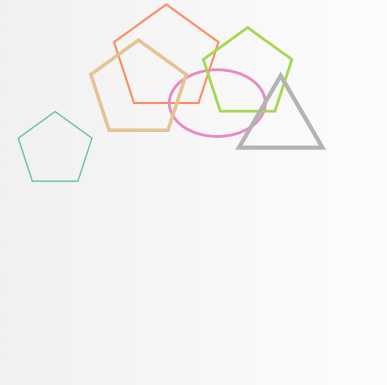[{"shape": "pentagon", "thickness": 1, "radius": 0.5, "center": [0.142, 0.61]}, {"shape": "pentagon", "thickness": 1.5, "radius": 0.71, "center": [0.429, 0.847]}, {"shape": "oval", "thickness": 2, "radius": 0.62, "center": [0.561, 0.732]}, {"shape": "pentagon", "thickness": 2, "radius": 0.6, "center": [0.639, 0.808]}, {"shape": "pentagon", "thickness": 2.5, "radius": 0.65, "center": [0.357, 0.766]}, {"shape": "triangle", "thickness": 3, "radius": 0.62, "center": [0.724, 0.679]}]